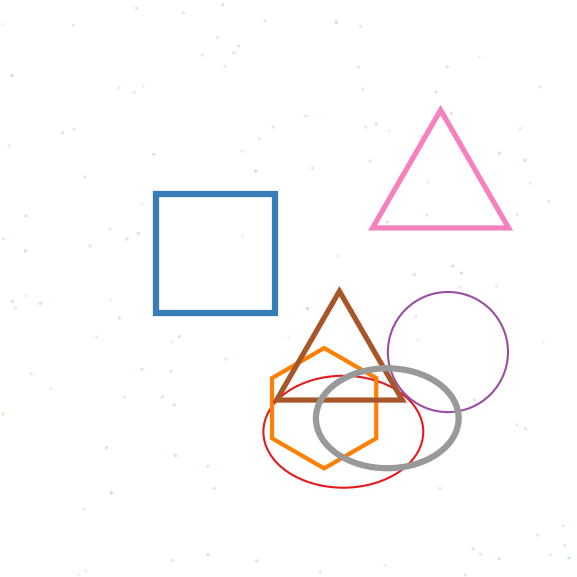[{"shape": "oval", "thickness": 1, "radius": 0.69, "center": [0.594, 0.252]}, {"shape": "square", "thickness": 3, "radius": 0.52, "center": [0.373, 0.56]}, {"shape": "circle", "thickness": 1, "radius": 0.52, "center": [0.776, 0.39]}, {"shape": "hexagon", "thickness": 2, "radius": 0.52, "center": [0.561, 0.292]}, {"shape": "triangle", "thickness": 2.5, "radius": 0.63, "center": [0.588, 0.369]}, {"shape": "triangle", "thickness": 2.5, "radius": 0.68, "center": [0.763, 0.672]}, {"shape": "oval", "thickness": 3, "radius": 0.62, "center": [0.671, 0.275]}]